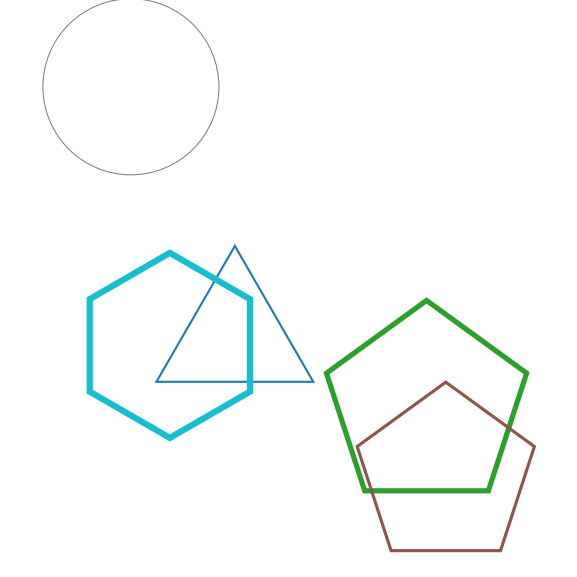[{"shape": "triangle", "thickness": 1, "radius": 0.78, "center": [0.407, 0.416]}, {"shape": "pentagon", "thickness": 2.5, "radius": 0.91, "center": [0.739, 0.297]}, {"shape": "pentagon", "thickness": 1.5, "radius": 0.81, "center": [0.772, 0.176]}, {"shape": "circle", "thickness": 0.5, "radius": 0.76, "center": [0.227, 0.849]}, {"shape": "hexagon", "thickness": 3, "radius": 0.8, "center": [0.294, 0.401]}]